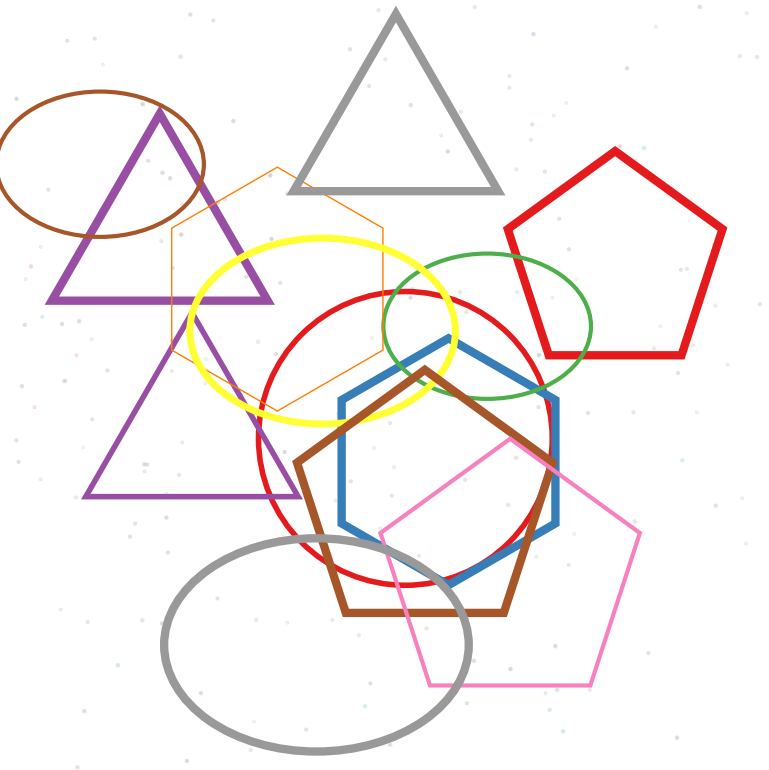[{"shape": "circle", "thickness": 2, "radius": 0.95, "center": [0.526, 0.431]}, {"shape": "pentagon", "thickness": 3, "radius": 0.73, "center": [0.799, 0.657]}, {"shape": "hexagon", "thickness": 3, "radius": 0.8, "center": [0.583, 0.4]}, {"shape": "oval", "thickness": 1.5, "radius": 0.67, "center": [0.633, 0.576]}, {"shape": "triangle", "thickness": 3, "radius": 0.81, "center": [0.207, 0.69]}, {"shape": "triangle", "thickness": 2, "radius": 0.8, "center": [0.249, 0.435]}, {"shape": "hexagon", "thickness": 0.5, "radius": 0.79, "center": [0.36, 0.625]}, {"shape": "oval", "thickness": 2.5, "radius": 0.86, "center": [0.419, 0.57]}, {"shape": "pentagon", "thickness": 3, "radius": 0.87, "center": [0.552, 0.345]}, {"shape": "oval", "thickness": 1.5, "radius": 0.67, "center": [0.13, 0.787]}, {"shape": "pentagon", "thickness": 1.5, "radius": 0.89, "center": [0.663, 0.253]}, {"shape": "oval", "thickness": 3, "radius": 0.99, "center": [0.411, 0.162]}, {"shape": "triangle", "thickness": 3, "radius": 0.77, "center": [0.514, 0.828]}]